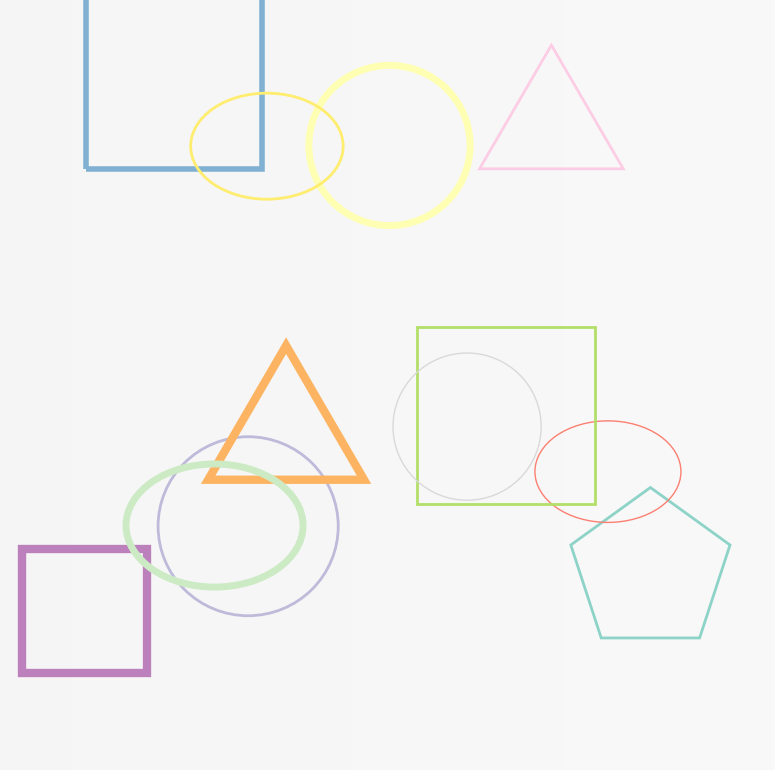[{"shape": "pentagon", "thickness": 1, "radius": 0.54, "center": [0.839, 0.259]}, {"shape": "circle", "thickness": 2.5, "radius": 0.52, "center": [0.503, 0.811]}, {"shape": "circle", "thickness": 1, "radius": 0.58, "center": [0.32, 0.317]}, {"shape": "oval", "thickness": 0.5, "radius": 0.47, "center": [0.784, 0.387]}, {"shape": "square", "thickness": 2, "radius": 0.57, "center": [0.224, 0.894]}, {"shape": "triangle", "thickness": 3, "radius": 0.58, "center": [0.369, 0.435]}, {"shape": "square", "thickness": 1, "radius": 0.57, "center": [0.653, 0.461]}, {"shape": "triangle", "thickness": 1, "radius": 0.54, "center": [0.711, 0.834]}, {"shape": "circle", "thickness": 0.5, "radius": 0.48, "center": [0.603, 0.446]}, {"shape": "square", "thickness": 3, "radius": 0.4, "center": [0.109, 0.206]}, {"shape": "oval", "thickness": 2.5, "radius": 0.57, "center": [0.277, 0.318]}, {"shape": "oval", "thickness": 1, "radius": 0.49, "center": [0.344, 0.81]}]